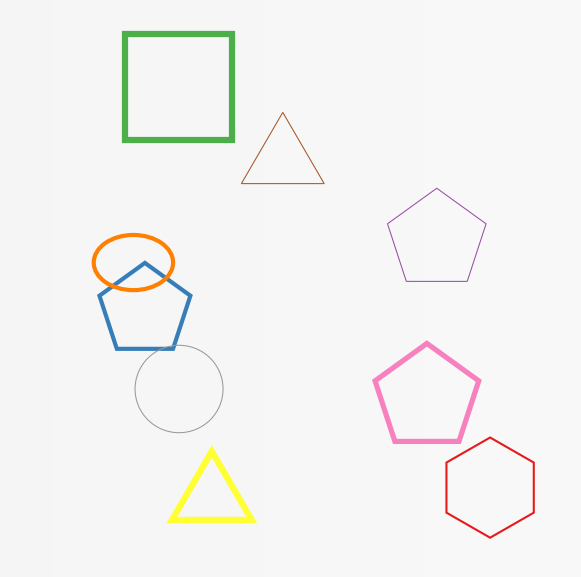[{"shape": "hexagon", "thickness": 1, "radius": 0.43, "center": [0.843, 0.155]}, {"shape": "pentagon", "thickness": 2, "radius": 0.41, "center": [0.249, 0.462]}, {"shape": "square", "thickness": 3, "radius": 0.46, "center": [0.307, 0.848]}, {"shape": "pentagon", "thickness": 0.5, "radius": 0.45, "center": [0.751, 0.584]}, {"shape": "oval", "thickness": 2, "radius": 0.34, "center": [0.23, 0.544]}, {"shape": "triangle", "thickness": 3, "radius": 0.4, "center": [0.364, 0.138]}, {"shape": "triangle", "thickness": 0.5, "radius": 0.41, "center": [0.486, 0.722]}, {"shape": "pentagon", "thickness": 2.5, "radius": 0.47, "center": [0.734, 0.311]}, {"shape": "circle", "thickness": 0.5, "radius": 0.38, "center": [0.308, 0.326]}]